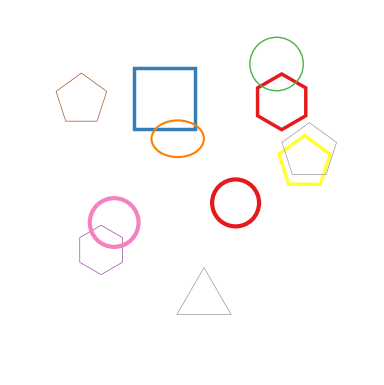[{"shape": "hexagon", "thickness": 2.5, "radius": 0.36, "center": [0.732, 0.735]}, {"shape": "circle", "thickness": 3, "radius": 0.3, "center": [0.612, 0.473]}, {"shape": "square", "thickness": 2.5, "radius": 0.4, "center": [0.428, 0.744]}, {"shape": "circle", "thickness": 1, "radius": 0.35, "center": [0.718, 0.834]}, {"shape": "hexagon", "thickness": 0.5, "radius": 0.32, "center": [0.263, 0.351]}, {"shape": "oval", "thickness": 1.5, "radius": 0.34, "center": [0.462, 0.64]}, {"shape": "pentagon", "thickness": 2.5, "radius": 0.35, "center": [0.791, 0.578]}, {"shape": "pentagon", "thickness": 0.5, "radius": 0.35, "center": [0.211, 0.741]}, {"shape": "circle", "thickness": 3, "radius": 0.32, "center": [0.297, 0.422]}, {"shape": "triangle", "thickness": 0.5, "radius": 0.41, "center": [0.53, 0.224]}, {"shape": "pentagon", "thickness": 0.5, "radius": 0.37, "center": [0.803, 0.607]}]